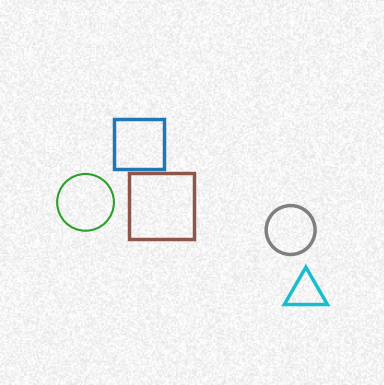[{"shape": "square", "thickness": 2.5, "radius": 0.33, "center": [0.361, 0.626]}, {"shape": "circle", "thickness": 1.5, "radius": 0.37, "center": [0.222, 0.474]}, {"shape": "square", "thickness": 2.5, "radius": 0.43, "center": [0.42, 0.465]}, {"shape": "circle", "thickness": 2.5, "radius": 0.32, "center": [0.755, 0.403]}, {"shape": "triangle", "thickness": 2.5, "radius": 0.32, "center": [0.795, 0.241]}]